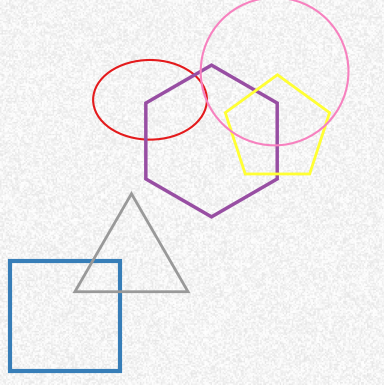[{"shape": "oval", "thickness": 1.5, "radius": 0.74, "center": [0.39, 0.741]}, {"shape": "square", "thickness": 3, "radius": 0.71, "center": [0.17, 0.179]}, {"shape": "hexagon", "thickness": 2.5, "radius": 0.99, "center": [0.549, 0.634]}, {"shape": "pentagon", "thickness": 2, "radius": 0.71, "center": [0.721, 0.663]}, {"shape": "circle", "thickness": 1.5, "radius": 0.96, "center": [0.713, 0.814]}, {"shape": "triangle", "thickness": 2, "radius": 0.85, "center": [0.341, 0.327]}]